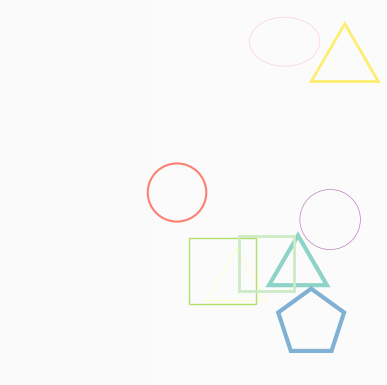[{"shape": "triangle", "thickness": 3, "radius": 0.43, "center": [0.769, 0.302]}, {"shape": "triangle", "thickness": 0.5, "radius": 0.45, "center": [0.611, 0.264]}, {"shape": "circle", "thickness": 1.5, "radius": 0.38, "center": [0.457, 0.5]}, {"shape": "pentagon", "thickness": 3, "radius": 0.45, "center": [0.803, 0.161]}, {"shape": "square", "thickness": 1, "radius": 0.43, "center": [0.574, 0.296]}, {"shape": "oval", "thickness": 0.5, "radius": 0.45, "center": [0.735, 0.892]}, {"shape": "circle", "thickness": 0.5, "radius": 0.39, "center": [0.852, 0.43]}, {"shape": "square", "thickness": 2, "radius": 0.36, "center": [0.687, 0.315]}, {"shape": "triangle", "thickness": 2, "radius": 0.5, "center": [0.89, 0.838]}]